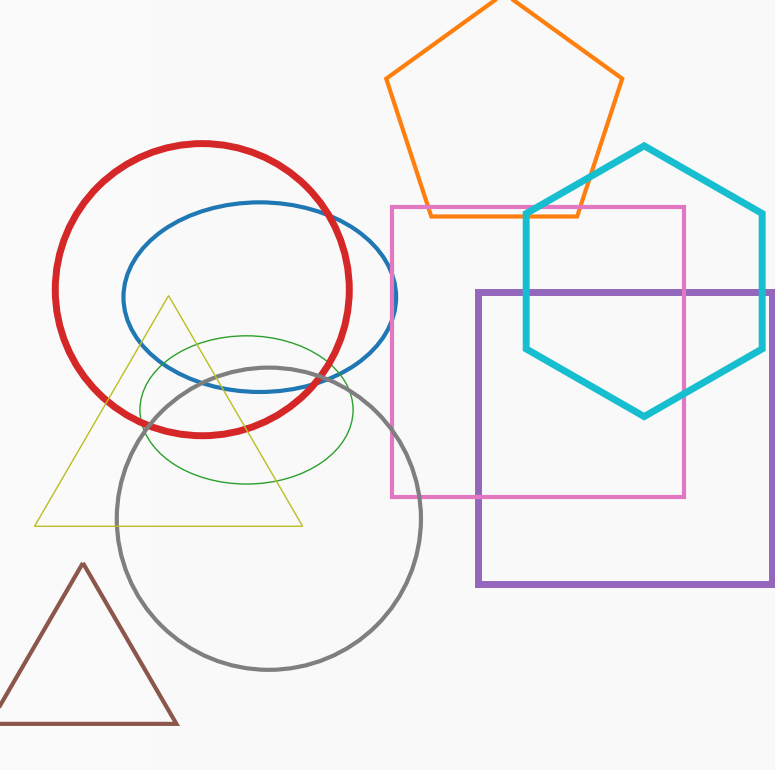[{"shape": "oval", "thickness": 1.5, "radius": 0.88, "center": [0.335, 0.614]}, {"shape": "pentagon", "thickness": 1.5, "radius": 0.8, "center": [0.651, 0.848]}, {"shape": "oval", "thickness": 0.5, "radius": 0.69, "center": [0.318, 0.468]}, {"shape": "circle", "thickness": 2.5, "radius": 0.95, "center": [0.261, 0.624]}, {"shape": "square", "thickness": 2.5, "radius": 0.95, "center": [0.807, 0.431]}, {"shape": "triangle", "thickness": 1.5, "radius": 0.7, "center": [0.107, 0.13]}, {"shape": "square", "thickness": 1.5, "radius": 0.94, "center": [0.694, 0.543]}, {"shape": "circle", "thickness": 1.5, "radius": 0.98, "center": [0.347, 0.326]}, {"shape": "triangle", "thickness": 0.5, "radius": 1.0, "center": [0.218, 0.416]}, {"shape": "hexagon", "thickness": 2.5, "radius": 0.88, "center": [0.831, 0.635]}]